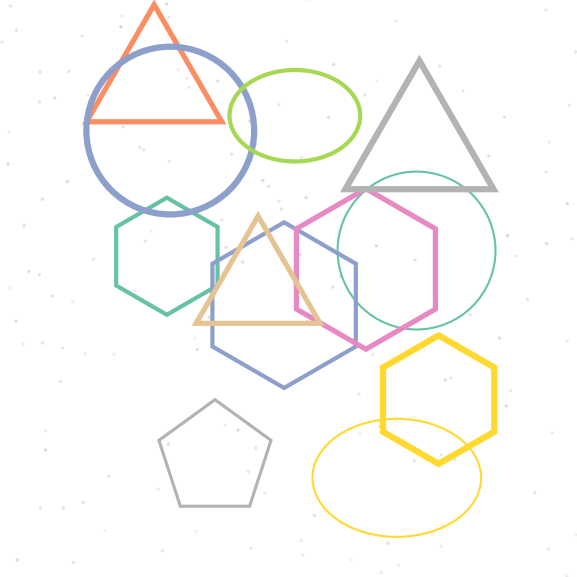[{"shape": "circle", "thickness": 1, "radius": 0.68, "center": [0.721, 0.565]}, {"shape": "hexagon", "thickness": 2, "radius": 0.51, "center": [0.289, 0.555]}, {"shape": "triangle", "thickness": 2.5, "radius": 0.68, "center": [0.267, 0.856]}, {"shape": "hexagon", "thickness": 2, "radius": 0.72, "center": [0.492, 0.471]}, {"shape": "circle", "thickness": 3, "radius": 0.73, "center": [0.295, 0.773]}, {"shape": "hexagon", "thickness": 2.5, "radius": 0.69, "center": [0.634, 0.533]}, {"shape": "oval", "thickness": 2, "radius": 0.57, "center": [0.511, 0.799]}, {"shape": "hexagon", "thickness": 3, "radius": 0.56, "center": [0.76, 0.307]}, {"shape": "oval", "thickness": 1, "radius": 0.73, "center": [0.687, 0.172]}, {"shape": "triangle", "thickness": 2.5, "radius": 0.62, "center": [0.447, 0.501]}, {"shape": "triangle", "thickness": 3, "radius": 0.74, "center": [0.726, 0.746]}, {"shape": "pentagon", "thickness": 1.5, "radius": 0.51, "center": [0.372, 0.205]}]